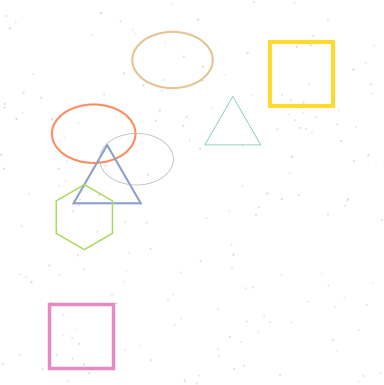[{"shape": "triangle", "thickness": 0.5, "radius": 0.42, "center": [0.605, 0.666]}, {"shape": "oval", "thickness": 1.5, "radius": 0.54, "center": [0.243, 0.653]}, {"shape": "triangle", "thickness": 1.5, "radius": 0.5, "center": [0.278, 0.522]}, {"shape": "square", "thickness": 2.5, "radius": 0.41, "center": [0.211, 0.127]}, {"shape": "hexagon", "thickness": 1, "radius": 0.42, "center": [0.219, 0.436]}, {"shape": "square", "thickness": 3, "radius": 0.41, "center": [0.783, 0.808]}, {"shape": "oval", "thickness": 1.5, "radius": 0.52, "center": [0.448, 0.844]}, {"shape": "oval", "thickness": 0.5, "radius": 0.48, "center": [0.354, 0.587]}]